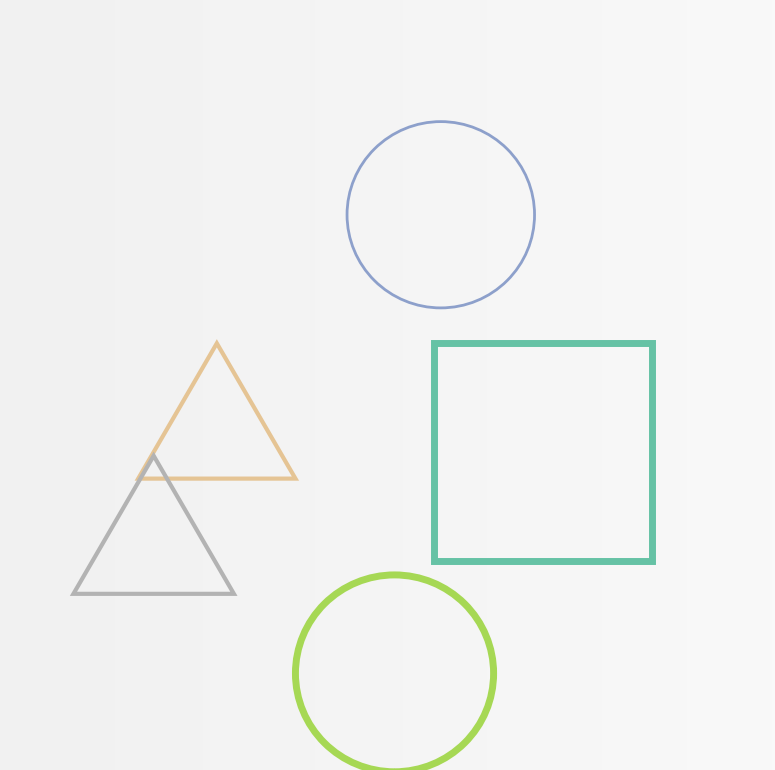[{"shape": "square", "thickness": 2.5, "radius": 0.71, "center": [0.701, 0.413]}, {"shape": "circle", "thickness": 1, "radius": 0.6, "center": [0.569, 0.721]}, {"shape": "circle", "thickness": 2.5, "radius": 0.64, "center": [0.509, 0.126]}, {"shape": "triangle", "thickness": 1.5, "radius": 0.59, "center": [0.28, 0.437]}, {"shape": "triangle", "thickness": 1.5, "radius": 0.6, "center": [0.198, 0.289]}]